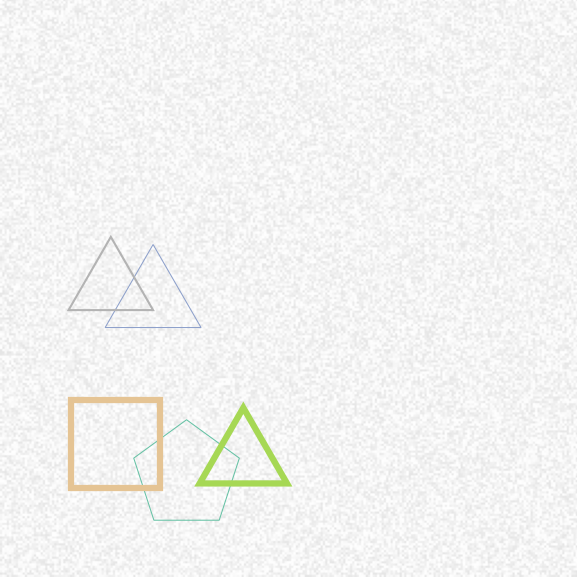[{"shape": "pentagon", "thickness": 0.5, "radius": 0.48, "center": [0.323, 0.176]}, {"shape": "triangle", "thickness": 0.5, "radius": 0.48, "center": [0.265, 0.48]}, {"shape": "triangle", "thickness": 3, "radius": 0.44, "center": [0.421, 0.206]}, {"shape": "square", "thickness": 3, "radius": 0.38, "center": [0.2, 0.23]}, {"shape": "triangle", "thickness": 1, "radius": 0.42, "center": [0.192, 0.504]}]